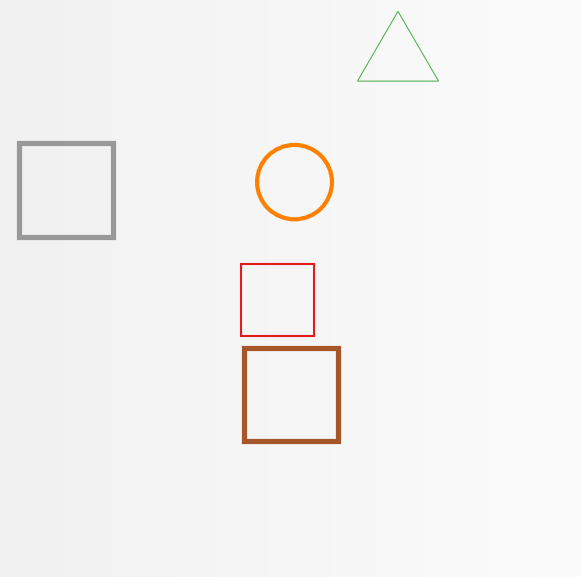[{"shape": "square", "thickness": 1, "radius": 0.31, "center": [0.478, 0.48]}, {"shape": "triangle", "thickness": 0.5, "radius": 0.4, "center": [0.685, 0.899]}, {"shape": "circle", "thickness": 2, "radius": 0.32, "center": [0.507, 0.684]}, {"shape": "square", "thickness": 2.5, "radius": 0.4, "center": [0.501, 0.317]}, {"shape": "square", "thickness": 2.5, "radius": 0.41, "center": [0.114, 0.67]}]